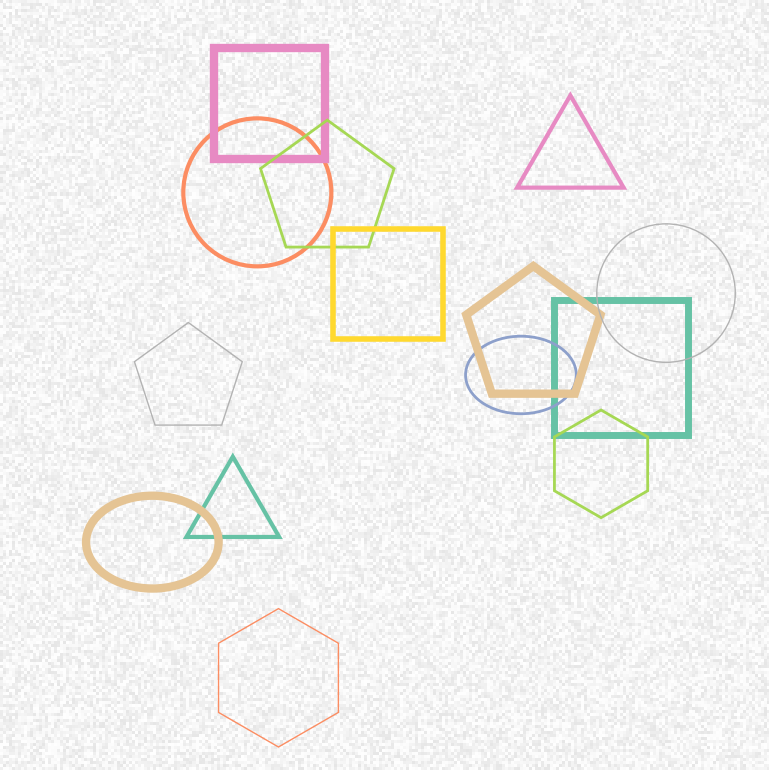[{"shape": "square", "thickness": 2.5, "radius": 0.44, "center": [0.806, 0.523]}, {"shape": "triangle", "thickness": 1.5, "radius": 0.35, "center": [0.302, 0.337]}, {"shape": "circle", "thickness": 1.5, "radius": 0.48, "center": [0.334, 0.75]}, {"shape": "hexagon", "thickness": 0.5, "radius": 0.45, "center": [0.362, 0.12]}, {"shape": "oval", "thickness": 1, "radius": 0.36, "center": [0.677, 0.513]}, {"shape": "square", "thickness": 3, "radius": 0.36, "center": [0.35, 0.865]}, {"shape": "triangle", "thickness": 1.5, "radius": 0.4, "center": [0.741, 0.796]}, {"shape": "hexagon", "thickness": 1, "radius": 0.35, "center": [0.781, 0.398]}, {"shape": "pentagon", "thickness": 1, "radius": 0.46, "center": [0.425, 0.753]}, {"shape": "square", "thickness": 2, "radius": 0.36, "center": [0.504, 0.631]}, {"shape": "pentagon", "thickness": 3, "radius": 0.46, "center": [0.693, 0.563]}, {"shape": "oval", "thickness": 3, "radius": 0.43, "center": [0.198, 0.296]}, {"shape": "circle", "thickness": 0.5, "radius": 0.45, "center": [0.865, 0.619]}, {"shape": "pentagon", "thickness": 0.5, "radius": 0.37, "center": [0.245, 0.508]}]